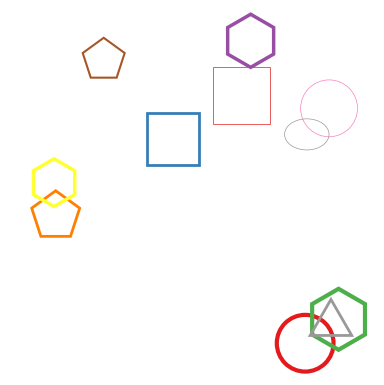[{"shape": "square", "thickness": 0.5, "radius": 0.37, "center": [0.627, 0.752]}, {"shape": "circle", "thickness": 3, "radius": 0.37, "center": [0.793, 0.109]}, {"shape": "square", "thickness": 2, "radius": 0.34, "center": [0.449, 0.639]}, {"shape": "hexagon", "thickness": 3, "radius": 0.4, "center": [0.879, 0.171]}, {"shape": "hexagon", "thickness": 2.5, "radius": 0.34, "center": [0.651, 0.894]}, {"shape": "pentagon", "thickness": 2, "radius": 0.33, "center": [0.145, 0.439]}, {"shape": "hexagon", "thickness": 2.5, "radius": 0.31, "center": [0.14, 0.526]}, {"shape": "pentagon", "thickness": 1.5, "radius": 0.29, "center": [0.269, 0.845]}, {"shape": "circle", "thickness": 0.5, "radius": 0.37, "center": [0.855, 0.719]}, {"shape": "oval", "thickness": 0.5, "radius": 0.29, "center": [0.797, 0.651]}, {"shape": "triangle", "thickness": 2, "radius": 0.31, "center": [0.86, 0.16]}]